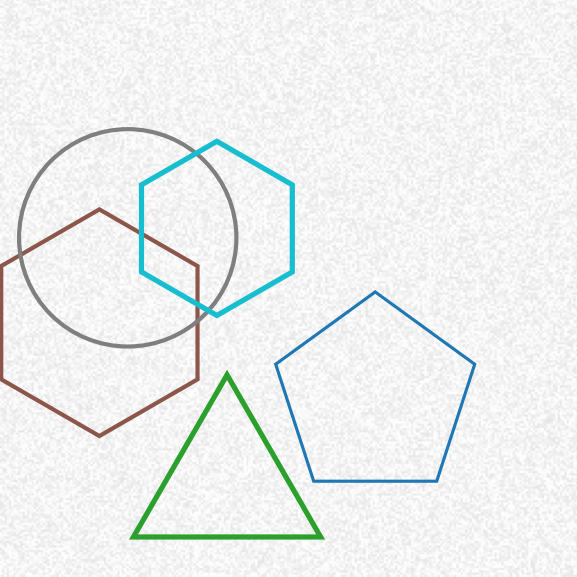[{"shape": "pentagon", "thickness": 1.5, "radius": 0.91, "center": [0.65, 0.312]}, {"shape": "triangle", "thickness": 2.5, "radius": 0.94, "center": [0.393, 0.163]}, {"shape": "hexagon", "thickness": 2, "radius": 0.98, "center": [0.172, 0.44]}, {"shape": "circle", "thickness": 2, "radius": 0.94, "center": [0.221, 0.587]}, {"shape": "hexagon", "thickness": 2.5, "radius": 0.75, "center": [0.376, 0.604]}]